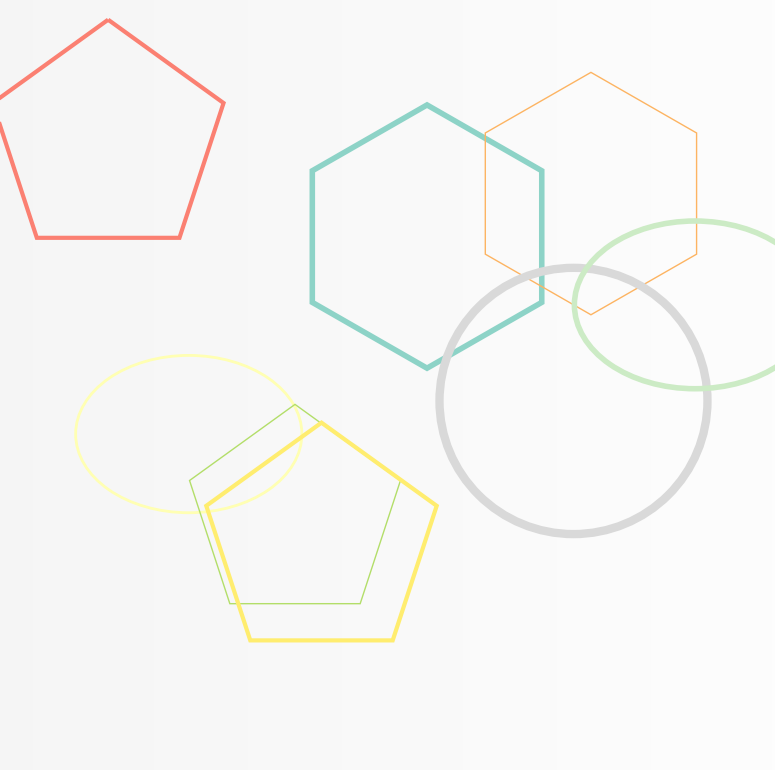[{"shape": "hexagon", "thickness": 2, "radius": 0.85, "center": [0.551, 0.693]}, {"shape": "oval", "thickness": 1, "radius": 0.73, "center": [0.244, 0.436]}, {"shape": "pentagon", "thickness": 1.5, "radius": 0.78, "center": [0.14, 0.818]}, {"shape": "hexagon", "thickness": 0.5, "radius": 0.79, "center": [0.763, 0.749]}, {"shape": "pentagon", "thickness": 0.5, "radius": 0.72, "center": [0.381, 0.332]}, {"shape": "circle", "thickness": 3, "radius": 0.86, "center": [0.74, 0.479]}, {"shape": "oval", "thickness": 2, "radius": 0.78, "center": [0.897, 0.604]}, {"shape": "pentagon", "thickness": 1.5, "radius": 0.78, "center": [0.415, 0.295]}]